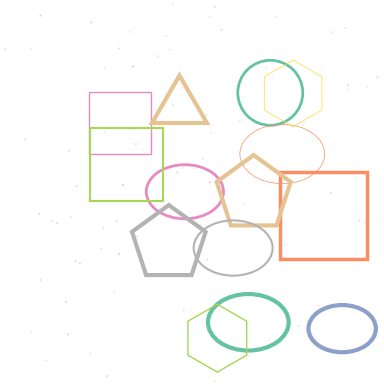[{"shape": "circle", "thickness": 2, "radius": 0.42, "center": [0.702, 0.759]}, {"shape": "oval", "thickness": 3, "radius": 0.52, "center": [0.645, 0.163]}, {"shape": "square", "thickness": 2.5, "radius": 0.56, "center": [0.841, 0.44]}, {"shape": "oval", "thickness": 0.5, "radius": 0.55, "center": [0.733, 0.6]}, {"shape": "oval", "thickness": 3, "radius": 0.44, "center": [0.889, 0.146]}, {"shape": "square", "thickness": 1, "radius": 0.4, "center": [0.311, 0.68]}, {"shape": "oval", "thickness": 2, "radius": 0.5, "center": [0.48, 0.502]}, {"shape": "square", "thickness": 1.5, "radius": 0.47, "center": [0.329, 0.573]}, {"shape": "hexagon", "thickness": 1, "radius": 0.44, "center": [0.564, 0.122]}, {"shape": "hexagon", "thickness": 0.5, "radius": 0.43, "center": [0.761, 0.757]}, {"shape": "pentagon", "thickness": 3, "radius": 0.5, "center": [0.659, 0.496]}, {"shape": "triangle", "thickness": 3, "radius": 0.41, "center": [0.466, 0.722]}, {"shape": "oval", "thickness": 1.5, "radius": 0.51, "center": [0.606, 0.356]}, {"shape": "pentagon", "thickness": 3, "radius": 0.5, "center": [0.439, 0.367]}]